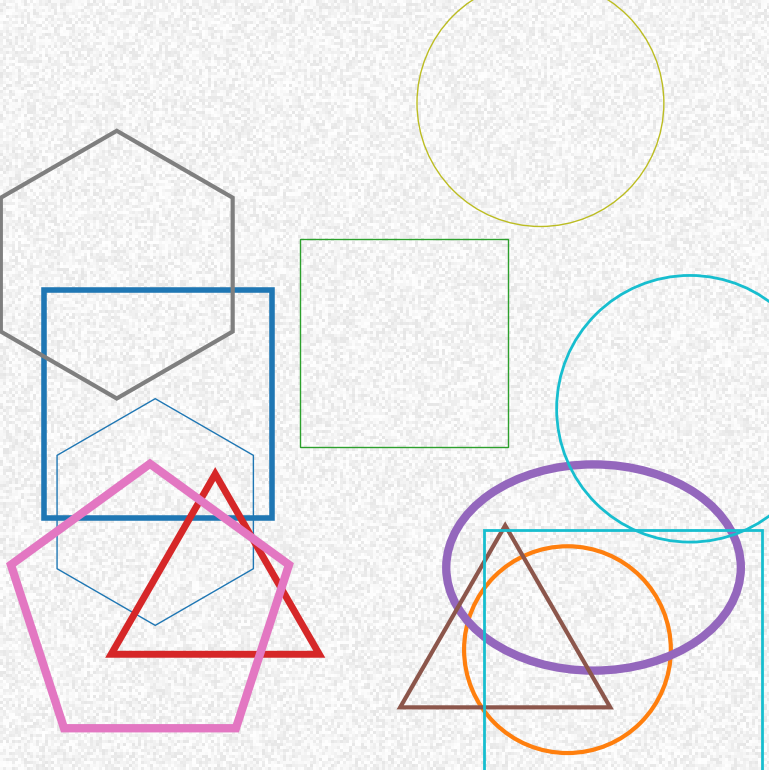[{"shape": "square", "thickness": 2, "radius": 0.74, "center": [0.205, 0.475]}, {"shape": "hexagon", "thickness": 0.5, "radius": 0.74, "center": [0.202, 0.335]}, {"shape": "circle", "thickness": 1.5, "radius": 0.67, "center": [0.737, 0.156]}, {"shape": "square", "thickness": 0.5, "radius": 0.68, "center": [0.525, 0.555]}, {"shape": "triangle", "thickness": 2.5, "radius": 0.78, "center": [0.28, 0.228]}, {"shape": "oval", "thickness": 3, "radius": 0.96, "center": [0.771, 0.263]}, {"shape": "triangle", "thickness": 1.5, "radius": 0.79, "center": [0.656, 0.16]}, {"shape": "pentagon", "thickness": 3, "radius": 0.95, "center": [0.195, 0.208]}, {"shape": "hexagon", "thickness": 1.5, "radius": 0.87, "center": [0.152, 0.656]}, {"shape": "circle", "thickness": 0.5, "radius": 0.8, "center": [0.702, 0.866]}, {"shape": "square", "thickness": 1, "radius": 0.9, "center": [0.809, 0.131]}, {"shape": "circle", "thickness": 1, "radius": 0.87, "center": [0.896, 0.469]}]